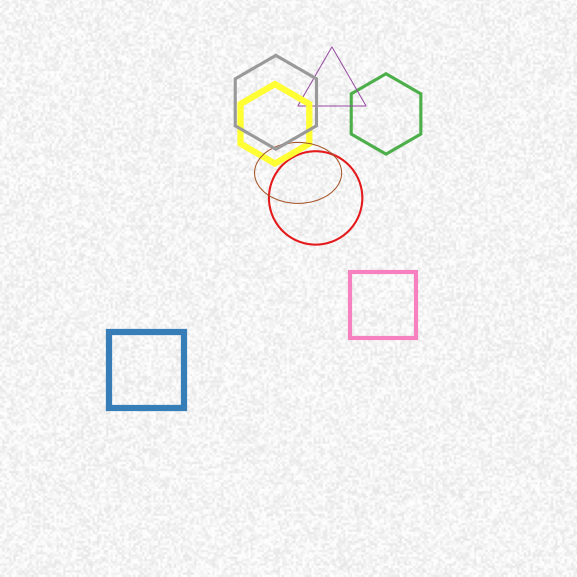[{"shape": "circle", "thickness": 1, "radius": 0.4, "center": [0.547, 0.656]}, {"shape": "square", "thickness": 3, "radius": 0.33, "center": [0.254, 0.359]}, {"shape": "hexagon", "thickness": 1.5, "radius": 0.35, "center": [0.668, 0.802]}, {"shape": "triangle", "thickness": 0.5, "radius": 0.34, "center": [0.575, 0.85]}, {"shape": "hexagon", "thickness": 3, "radius": 0.34, "center": [0.476, 0.785]}, {"shape": "oval", "thickness": 0.5, "radius": 0.38, "center": [0.516, 0.7]}, {"shape": "square", "thickness": 2, "radius": 0.29, "center": [0.663, 0.471]}, {"shape": "hexagon", "thickness": 1.5, "radius": 0.41, "center": [0.478, 0.822]}]